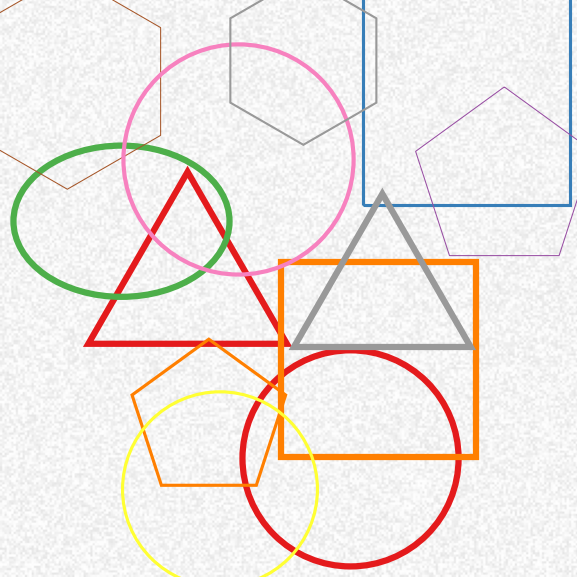[{"shape": "circle", "thickness": 3, "radius": 0.94, "center": [0.607, 0.205]}, {"shape": "triangle", "thickness": 3, "radius": 0.99, "center": [0.325, 0.503]}, {"shape": "square", "thickness": 1.5, "radius": 0.89, "center": [0.808, 0.822]}, {"shape": "oval", "thickness": 3, "radius": 0.94, "center": [0.21, 0.616]}, {"shape": "pentagon", "thickness": 0.5, "radius": 0.81, "center": [0.873, 0.687]}, {"shape": "pentagon", "thickness": 1.5, "radius": 0.7, "center": [0.362, 0.272]}, {"shape": "square", "thickness": 3, "radius": 0.84, "center": [0.655, 0.376]}, {"shape": "circle", "thickness": 1.5, "radius": 0.84, "center": [0.381, 0.152]}, {"shape": "hexagon", "thickness": 0.5, "radius": 0.93, "center": [0.117, 0.858]}, {"shape": "circle", "thickness": 2, "radius": 1.0, "center": [0.413, 0.723]}, {"shape": "triangle", "thickness": 3, "radius": 0.88, "center": [0.662, 0.487]}, {"shape": "hexagon", "thickness": 1, "radius": 0.73, "center": [0.525, 0.894]}]